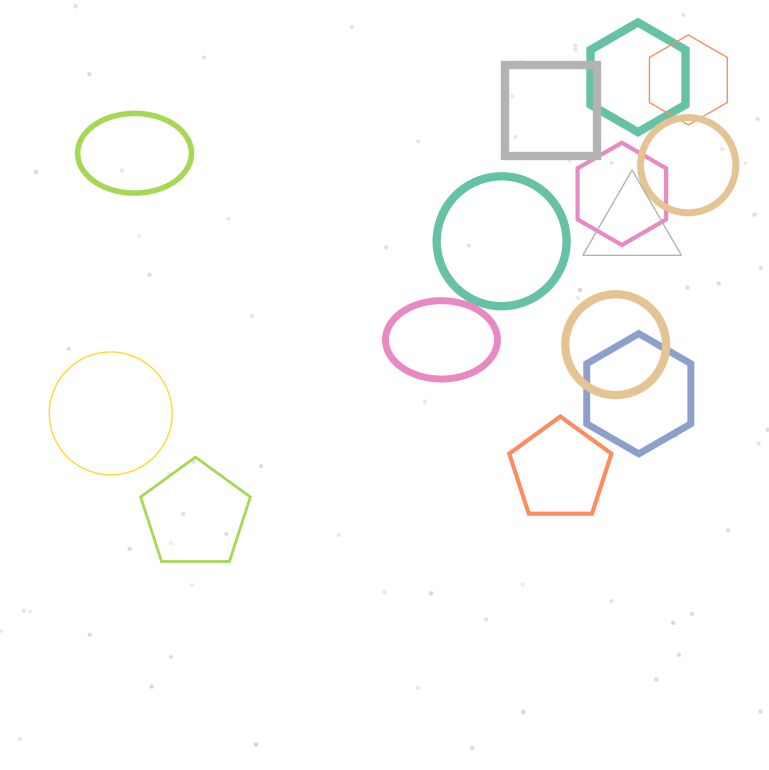[{"shape": "circle", "thickness": 3, "radius": 0.42, "center": [0.651, 0.687]}, {"shape": "hexagon", "thickness": 3, "radius": 0.36, "center": [0.829, 0.9]}, {"shape": "hexagon", "thickness": 0.5, "radius": 0.29, "center": [0.894, 0.896]}, {"shape": "pentagon", "thickness": 1.5, "radius": 0.35, "center": [0.728, 0.389]}, {"shape": "hexagon", "thickness": 2.5, "radius": 0.39, "center": [0.83, 0.489]}, {"shape": "hexagon", "thickness": 1.5, "radius": 0.33, "center": [0.808, 0.748]}, {"shape": "oval", "thickness": 2.5, "radius": 0.36, "center": [0.573, 0.559]}, {"shape": "oval", "thickness": 2, "radius": 0.37, "center": [0.175, 0.801]}, {"shape": "pentagon", "thickness": 1, "radius": 0.37, "center": [0.254, 0.331]}, {"shape": "circle", "thickness": 0.5, "radius": 0.4, "center": [0.144, 0.463]}, {"shape": "circle", "thickness": 2.5, "radius": 0.31, "center": [0.894, 0.785]}, {"shape": "circle", "thickness": 3, "radius": 0.33, "center": [0.8, 0.552]}, {"shape": "triangle", "thickness": 0.5, "radius": 0.37, "center": [0.821, 0.705]}, {"shape": "square", "thickness": 3, "radius": 0.3, "center": [0.716, 0.856]}]